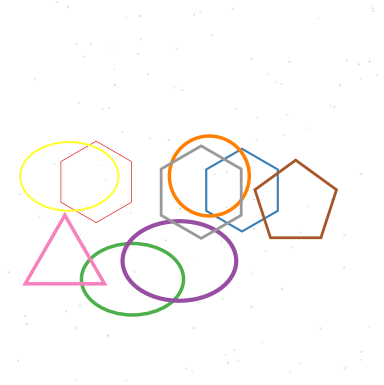[{"shape": "hexagon", "thickness": 0.5, "radius": 0.53, "center": [0.25, 0.528]}, {"shape": "hexagon", "thickness": 1.5, "radius": 0.54, "center": [0.629, 0.506]}, {"shape": "oval", "thickness": 2.5, "radius": 0.66, "center": [0.344, 0.275]}, {"shape": "oval", "thickness": 3, "radius": 0.74, "center": [0.466, 0.322]}, {"shape": "circle", "thickness": 2.5, "radius": 0.52, "center": [0.544, 0.543]}, {"shape": "oval", "thickness": 1.5, "radius": 0.64, "center": [0.18, 0.542]}, {"shape": "pentagon", "thickness": 2, "radius": 0.56, "center": [0.768, 0.473]}, {"shape": "triangle", "thickness": 2.5, "radius": 0.59, "center": [0.168, 0.322]}, {"shape": "hexagon", "thickness": 2, "radius": 0.6, "center": [0.523, 0.501]}]